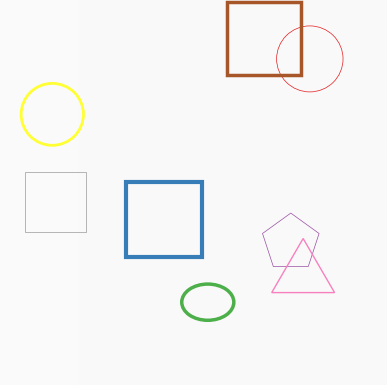[{"shape": "circle", "thickness": 0.5, "radius": 0.43, "center": [0.8, 0.847]}, {"shape": "square", "thickness": 3, "radius": 0.49, "center": [0.423, 0.429]}, {"shape": "oval", "thickness": 2.5, "radius": 0.34, "center": [0.536, 0.215]}, {"shape": "pentagon", "thickness": 0.5, "radius": 0.38, "center": [0.75, 0.37]}, {"shape": "circle", "thickness": 2, "radius": 0.4, "center": [0.135, 0.703]}, {"shape": "square", "thickness": 2.5, "radius": 0.48, "center": [0.682, 0.899]}, {"shape": "triangle", "thickness": 1, "radius": 0.47, "center": [0.782, 0.287]}, {"shape": "square", "thickness": 0.5, "radius": 0.39, "center": [0.143, 0.476]}]